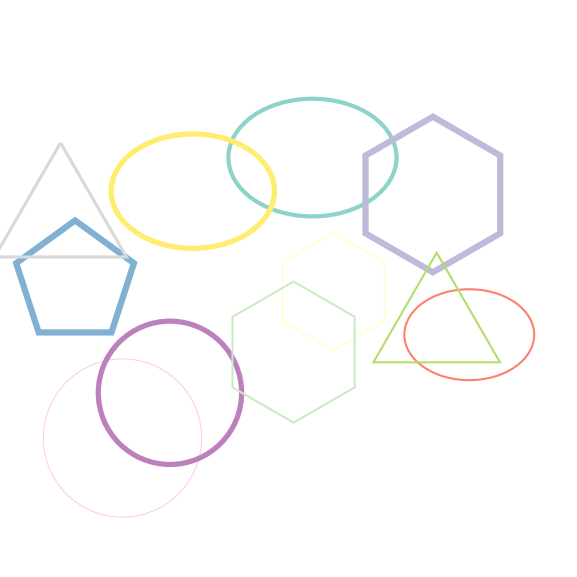[{"shape": "oval", "thickness": 2, "radius": 0.73, "center": [0.541, 0.726]}, {"shape": "hexagon", "thickness": 0.5, "radius": 0.51, "center": [0.577, 0.494]}, {"shape": "hexagon", "thickness": 3, "radius": 0.67, "center": [0.75, 0.662]}, {"shape": "oval", "thickness": 1, "radius": 0.56, "center": [0.813, 0.42]}, {"shape": "pentagon", "thickness": 3, "radius": 0.54, "center": [0.13, 0.51]}, {"shape": "triangle", "thickness": 1, "radius": 0.63, "center": [0.756, 0.435]}, {"shape": "circle", "thickness": 0.5, "radius": 0.69, "center": [0.212, 0.241]}, {"shape": "triangle", "thickness": 1.5, "radius": 0.66, "center": [0.105, 0.62]}, {"shape": "circle", "thickness": 2.5, "radius": 0.62, "center": [0.294, 0.319]}, {"shape": "hexagon", "thickness": 1, "radius": 0.61, "center": [0.508, 0.389]}, {"shape": "oval", "thickness": 2.5, "radius": 0.71, "center": [0.334, 0.668]}]